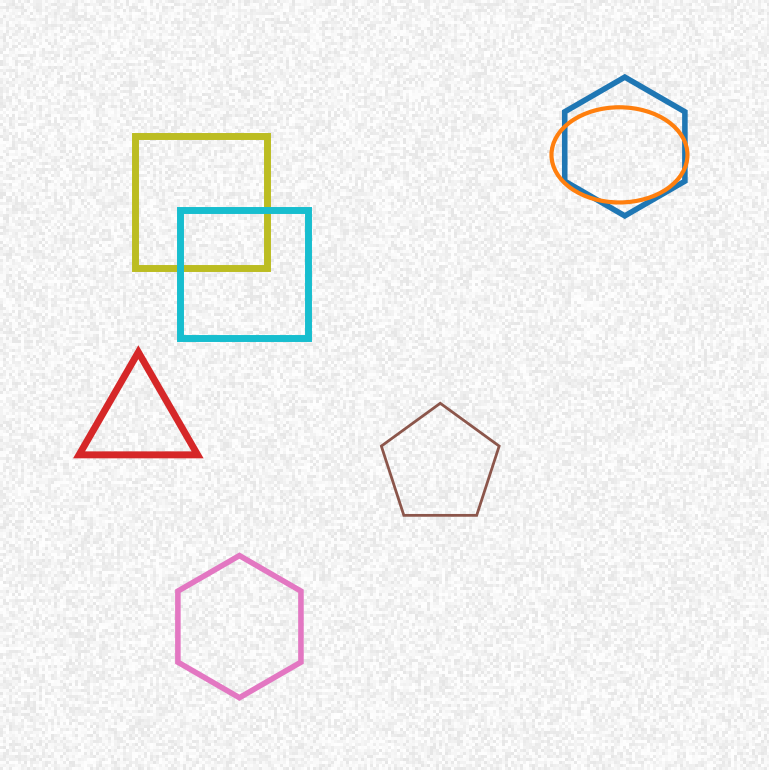[{"shape": "hexagon", "thickness": 2, "radius": 0.45, "center": [0.811, 0.81]}, {"shape": "oval", "thickness": 1.5, "radius": 0.44, "center": [0.804, 0.799]}, {"shape": "triangle", "thickness": 2.5, "radius": 0.44, "center": [0.18, 0.454]}, {"shape": "pentagon", "thickness": 1, "radius": 0.4, "center": [0.572, 0.396]}, {"shape": "hexagon", "thickness": 2, "radius": 0.46, "center": [0.311, 0.186]}, {"shape": "square", "thickness": 2.5, "radius": 0.43, "center": [0.261, 0.738]}, {"shape": "square", "thickness": 2.5, "radius": 0.42, "center": [0.317, 0.644]}]